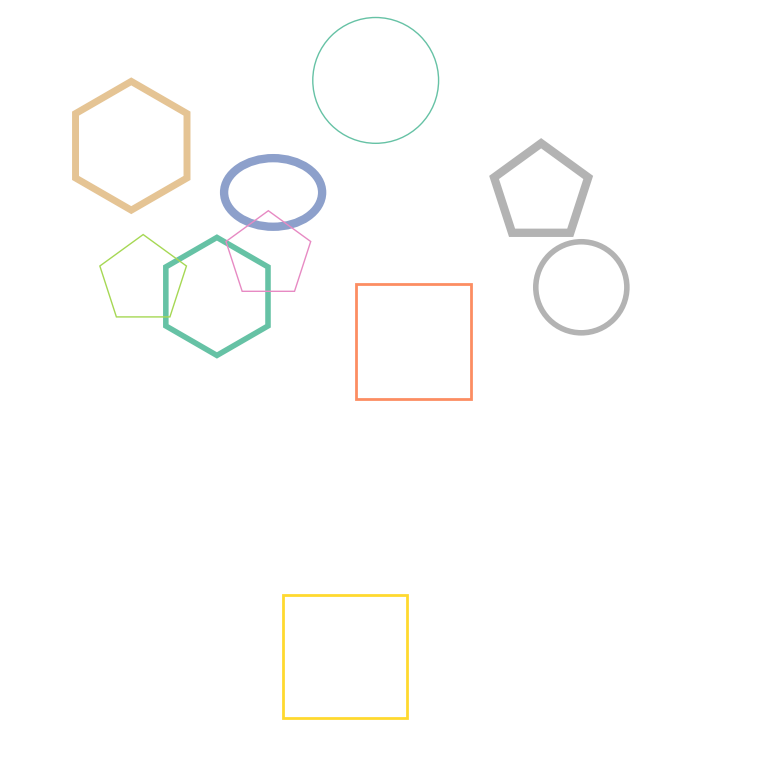[{"shape": "hexagon", "thickness": 2, "radius": 0.38, "center": [0.282, 0.615]}, {"shape": "circle", "thickness": 0.5, "radius": 0.41, "center": [0.488, 0.896]}, {"shape": "square", "thickness": 1, "radius": 0.37, "center": [0.537, 0.557]}, {"shape": "oval", "thickness": 3, "radius": 0.32, "center": [0.355, 0.75]}, {"shape": "pentagon", "thickness": 0.5, "radius": 0.29, "center": [0.348, 0.668]}, {"shape": "pentagon", "thickness": 0.5, "radius": 0.3, "center": [0.186, 0.636]}, {"shape": "square", "thickness": 1, "radius": 0.4, "center": [0.448, 0.147]}, {"shape": "hexagon", "thickness": 2.5, "radius": 0.42, "center": [0.17, 0.811]}, {"shape": "circle", "thickness": 2, "radius": 0.3, "center": [0.755, 0.627]}, {"shape": "pentagon", "thickness": 3, "radius": 0.32, "center": [0.703, 0.75]}]